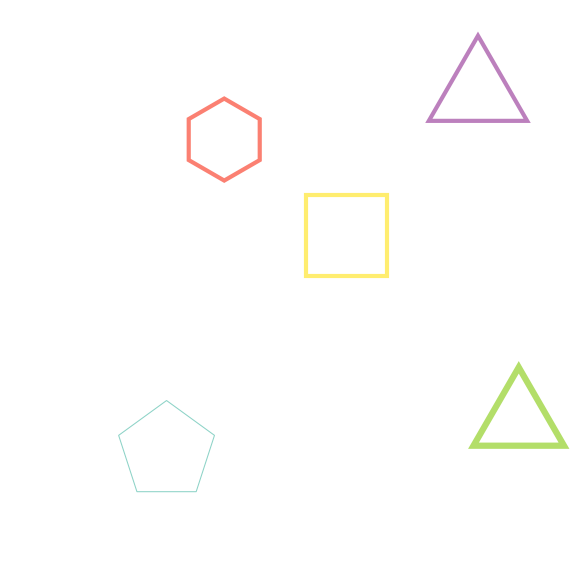[{"shape": "pentagon", "thickness": 0.5, "radius": 0.44, "center": [0.288, 0.218]}, {"shape": "hexagon", "thickness": 2, "radius": 0.35, "center": [0.388, 0.757]}, {"shape": "triangle", "thickness": 3, "radius": 0.45, "center": [0.898, 0.273]}, {"shape": "triangle", "thickness": 2, "radius": 0.49, "center": [0.828, 0.839]}, {"shape": "square", "thickness": 2, "radius": 0.35, "center": [0.6, 0.592]}]